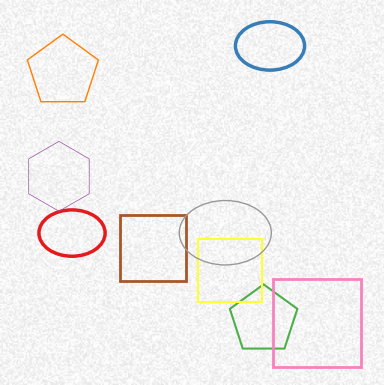[{"shape": "oval", "thickness": 2.5, "radius": 0.43, "center": [0.187, 0.395]}, {"shape": "oval", "thickness": 2.5, "radius": 0.45, "center": [0.701, 0.881]}, {"shape": "pentagon", "thickness": 1.5, "radius": 0.46, "center": [0.685, 0.169]}, {"shape": "hexagon", "thickness": 0.5, "radius": 0.45, "center": [0.153, 0.542]}, {"shape": "pentagon", "thickness": 1, "radius": 0.49, "center": [0.163, 0.814]}, {"shape": "square", "thickness": 1.5, "radius": 0.41, "center": [0.597, 0.296]}, {"shape": "square", "thickness": 2, "radius": 0.43, "center": [0.397, 0.355]}, {"shape": "square", "thickness": 2, "radius": 0.57, "center": [0.824, 0.16]}, {"shape": "oval", "thickness": 1, "radius": 0.6, "center": [0.585, 0.396]}]